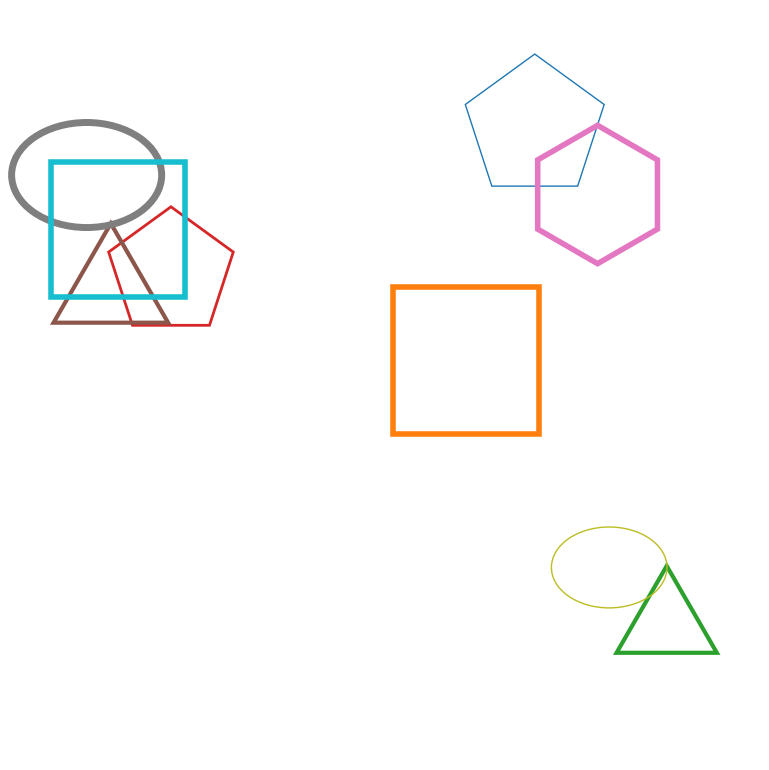[{"shape": "pentagon", "thickness": 0.5, "radius": 0.47, "center": [0.694, 0.835]}, {"shape": "square", "thickness": 2, "radius": 0.48, "center": [0.605, 0.532]}, {"shape": "triangle", "thickness": 1.5, "radius": 0.38, "center": [0.866, 0.19]}, {"shape": "pentagon", "thickness": 1, "radius": 0.43, "center": [0.222, 0.646]}, {"shape": "triangle", "thickness": 1.5, "radius": 0.43, "center": [0.144, 0.624]}, {"shape": "hexagon", "thickness": 2, "radius": 0.45, "center": [0.776, 0.747]}, {"shape": "oval", "thickness": 2.5, "radius": 0.49, "center": [0.113, 0.773]}, {"shape": "oval", "thickness": 0.5, "radius": 0.38, "center": [0.791, 0.263]}, {"shape": "square", "thickness": 2, "radius": 0.44, "center": [0.153, 0.702]}]